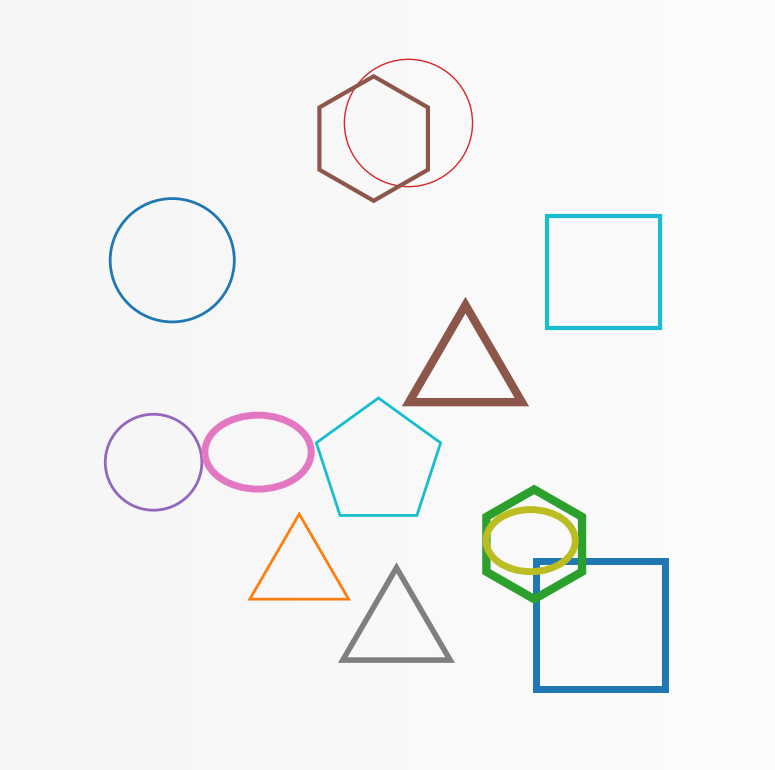[{"shape": "circle", "thickness": 1, "radius": 0.4, "center": [0.222, 0.662]}, {"shape": "square", "thickness": 2.5, "radius": 0.42, "center": [0.775, 0.188]}, {"shape": "triangle", "thickness": 1, "radius": 0.37, "center": [0.386, 0.259]}, {"shape": "hexagon", "thickness": 3, "radius": 0.36, "center": [0.689, 0.293]}, {"shape": "circle", "thickness": 0.5, "radius": 0.41, "center": [0.527, 0.84]}, {"shape": "circle", "thickness": 1, "radius": 0.31, "center": [0.198, 0.4]}, {"shape": "hexagon", "thickness": 1.5, "radius": 0.4, "center": [0.482, 0.82]}, {"shape": "triangle", "thickness": 3, "radius": 0.42, "center": [0.601, 0.52]}, {"shape": "oval", "thickness": 2.5, "radius": 0.34, "center": [0.333, 0.413]}, {"shape": "triangle", "thickness": 2, "radius": 0.4, "center": [0.512, 0.183]}, {"shape": "oval", "thickness": 2.5, "radius": 0.29, "center": [0.685, 0.298]}, {"shape": "square", "thickness": 1.5, "radius": 0.36, "center": [0.779, 0.647]}, {"shape": "pentagon", "thickness": 1, "radius": 0.42, "center": [0.488, 0.399]}]